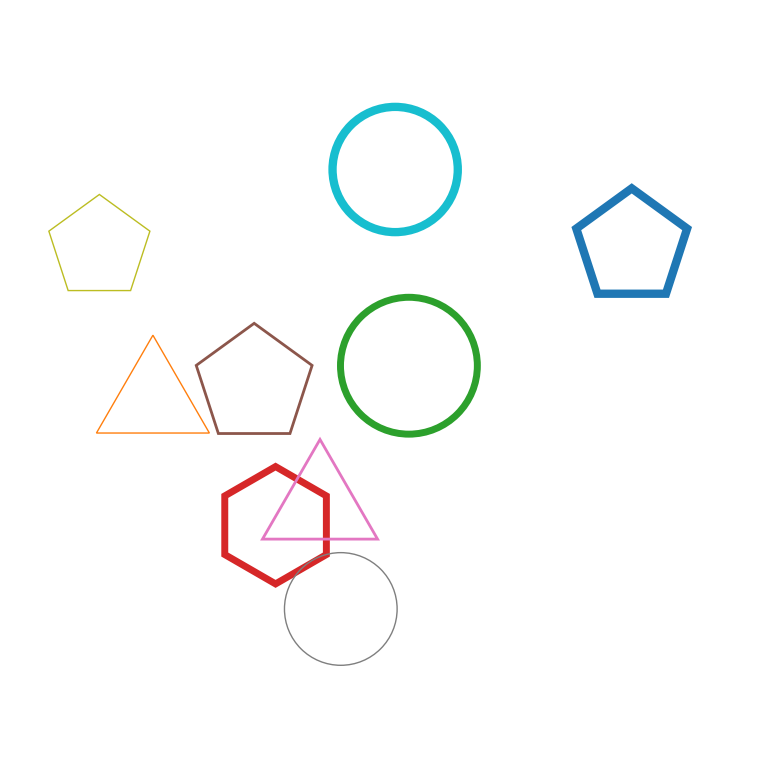[{"shape": "pentagon", "thickness": 3, "radius": 0.38, "center": [0.82, 0.68]}, {"shape": "triangle", "thickness": 0.5, "radius": 0.42, "center": [0.199, 0.48]}, {"shape": "circle", "thickness": 2.5, "radius": 0.44, "center": [0.531, 0.525]}, {"shape": "hexagon", "thickness": 2.5, "radius": 0.38, "center": [0.358, 0.318]}, {"shape": "pentagon", "thickness": 1, "radius": 0.4, "center": [0.33, 0.501]}, {"shape": "triangle", "thickness": 1, "radius": 0.43, "center": [0.416, 0.343]}, {"shape": "circle", "thickness": 0.5, "radius": 0.37, "center": [0.443, 0.209]}, {"shape": "pentagon", "thickness": 0.5, "radius": 0.34, "center": [0.129, 0.678]}, {"shape": "circle", "thickness": 3, "radius": 0.41, "center": [0.513, 0.78]}]